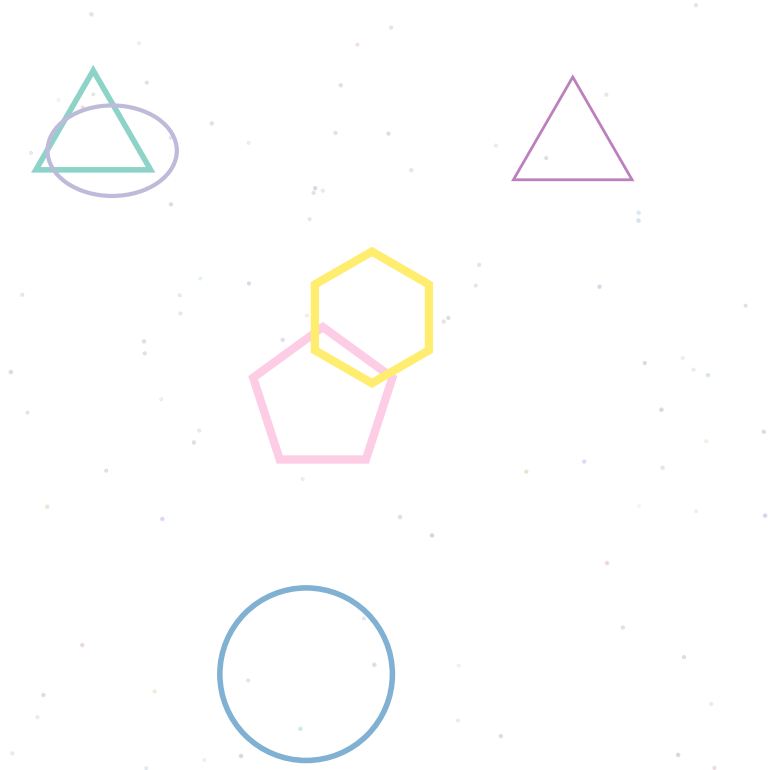[{"shape": "triangle", "thickness": 2, "radius": 0.43, "center": [0.121, 0.822]}, {"shape": "oval", "thickness": 1.5, "radius": 0.42, "center": [0.146, 0.804]}, {"shape": "circle", "thickness": 2, "radius": 0.56, "center": [0.398, 0.124]}, {"shape": "pentagon", "thickness": 3, "radius": 0.48, "center": [0.419, 0.48]}, {"shape": "triangle", "thickness": 1, "radius": 0.44, "center": [0.744, 0.811]}, {"shape": "hexagon", "thickness": 3, "radius": 0.43, "center": [0.483, 0.588]}]